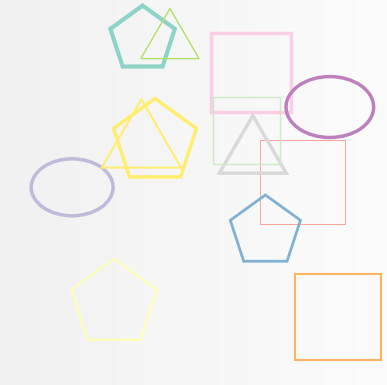[{"shape": "pentagon", "thickness": 3, "radius": 0.44, "center": [0.368, 0.898]}, {"shape": "pentagon", "thickness": 1.5, "radius": 0.58, "center": [0.295, 0.212]}, {"shape": "oval", "thickness": 2.5, "radius": 0.53, "center": [0.186, 0.514]}, {"shape": "square", "thickness": 0.5, "radius": 0.55, "center": [0.782, 0.527]}, {"shape": "pentagon", "thickness": 2, "radius": 0.48, "center": [0.685, 0.398]}, {"shape": "square", "thickness": 1.5, "radius": 0.56, "center": [0.873, 0.177]}, {"shape": "triangle", "thickness": 1, "radius": 0.43, "center": [0.439, 0.891]}, {"shape": "square", "thickness": 2.5, "radius": 0.52, "center": [0.648, 0.811]}, {"shape": "triangle", "thickness": 2.5, "radius": 0.5, "center": [0.652, 0.6]}, {"shape": "oval", "thickness": 2.5, "radius": 0.57, "center": [0.851, 0.722]}, {"shape": "square", "thickness": 1, "radius": 0.43, "center": [0.637, 0.661]}, {"shape": "pentagon", "thickness": 2.5, "radius": 0.56, "center": [0.4, 0.632]}, {"shape": "triangle", "thickness": 1.5, "radius": 0.59, "center": [0.365, 0.624]}]